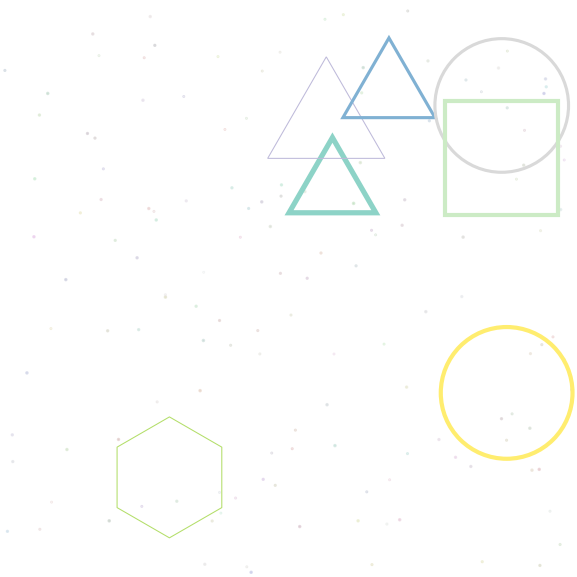[{"shape": "triangle", "thickness": 2.5, "radius": 0.43, "center": [0.576, 0.674]}, {"shape": "triangle", "thickness": 0.5, "radius": 0.59, "center": [0.565, 0.784]}, {"shape": "triangle", "thickness": 1.5, "radius": 0.46, "center": [0.674, 0.841]}, {"shape": "hexagon", "thickness": 0.5, "radius": 0.52, "center": [0.293, 0.173]}, {"shape": "circle", "thickness": 1.5, "radius": 0.58, "center": [0.869, 0.817]}, {"shape": "square", "thickness": 2, "radius": 0.49, "center": [0.869, 0.725]}, {"shape": "circle", "thickness": 2, "radius": 0.57, "center": [0.877, 0.319]}]